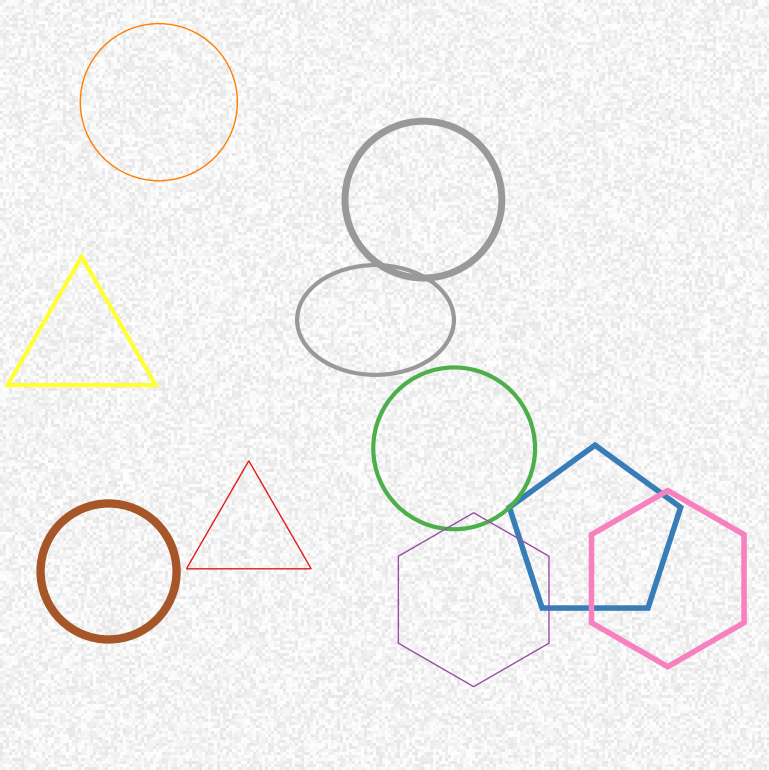[{"shape": "triangle", "thickness": 0.5, "radius": 0.47, "center": [0.323, 0.308]}, {"shape": "pentagon", "thickness": 2, "radius": 0.58, "center": [0.773, 0.305]}, {"shape": "circle", "thickness": 1.5, "radius": 0.53, "center": [0.59, 0.418]}, {"shape": "hexagon", "thickness": 0.5, "radius": 0.56, "center": [0.615, 0.221]}, {"shape": "circle", "thickness": 0.5, "radius": 0.51, "center": [0.206, 0.867]}, {"shape": "triangle", "thickness": 1.5, "radius": 0.56, "center": [0.106, 0.555]}, {"shape": "circle", "thickness": 3, "radius": 0.44, "center": [0.141, 0.258]}, {"shape": "hexagon", "thickness": 2, "radius": 0.57, "center": [0.867, 0.249]}, {"shape": "circle", "thickness": 2.5, "radius": 0.51, "center": [0.55, 0.741]}, {"shape": "oval", "thickness": 1.5, "radius": 0.51, "center": [0.488, 0.584]}]